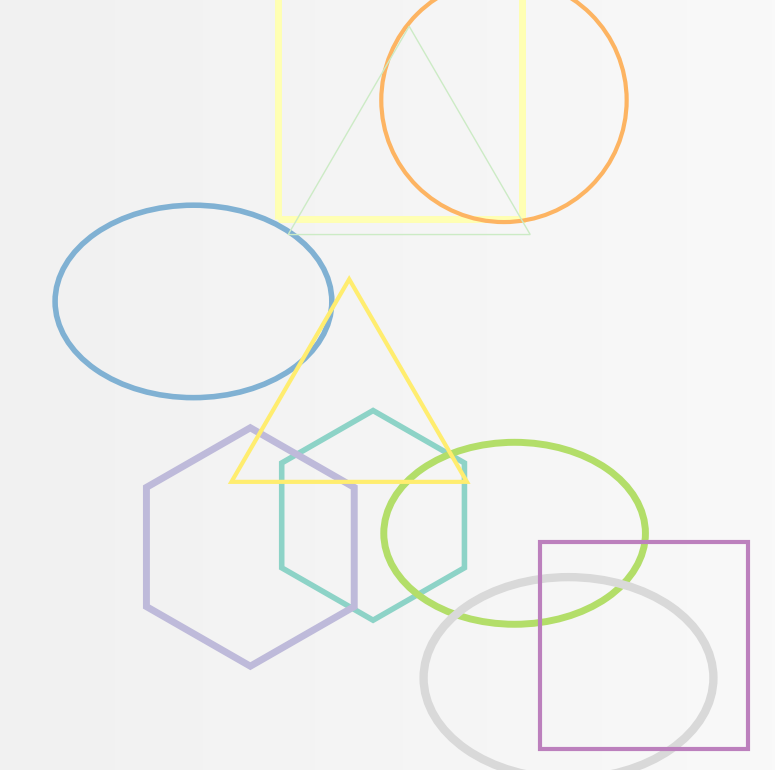[{"shape": "hexagon", "thickness": 2, "radius": 0.68, "center": [0.481, 0.331]}, {"shape": "square", "thickness": 2.5, "radius": 0.79, "center": [0.516, 0.873]}, {"shape": "hexagon", "thickness": 2.5, "radius": 0.77, "center": [0.323, 0.29]}, {"shape": "oval", "thickness": 2, "radius": 0.89, "center": [0.25, 0.609]}, {"shape": "circle", "thickness": 1.5, "radius": 0.79, "center": [0.65, 0.87]}, {"shape": "oval", "thickness": 2.5, "radius": 0.84, "center": [0.664, 0.307]}, {"shape": "oval", "thickness": 3, "radius": 0.93, "center": [0.734, 0.12]}, {"shape": "square", "thickness": 1.5, "radius": 0.67, "center": [0.831, 0.162]}, {"shape": "triangle", "thickness": 0.5, "radius": 0.9, "center": [0.528, 0.786]}, {"shape": "triangle", "thickness": 1.5, "radius": 0.88, "center": [0.451, 0.462]}]